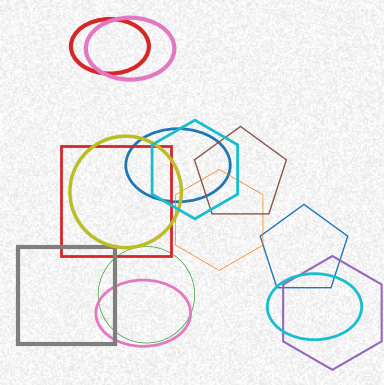[{"shape": "oval", "thickness": 2, "radius": 0.68, "center": [0.462, 0.571]}, {"shape": "pentagon", "thickness": 1, "radius": 0.6, "center": [0.79, 0.35]}, {"shape": "hexagon", "thickness": 0.5, "radius": 0.66, "center": [0.57, 0.429]}, {"shape": "circle", "thickness": 0.5, "radius": 0.63, "center": [0.38, 0.234]}, {"shape": "square", "thickness": 2, "radius": 0.71, "center": [0.302, 0.478]}, {"shape": "oval", "thickness": 3, "radius": 0.51, "center": [0.285, 0.88]}, {"shape": "hexagon", "thickness": 1.5, "radius": 0.74, "center": [0.863, 0.187]}, {"shape": "pentagon", "thickness": 1, "radius": 0.63, "center": [0.625, 0.546]}, {"shape": "oval", "thickness": 3, "radius": 0.57, "center": [0.338, 0.874]}, {"shape": "oval", "thickness": 2, "radius": 0.61, "center": [0.372, 0.187]}, {"shape": "square", "thickness": 3, "radius": 0.63, "center": [0.174, 0.232]}, {"shape": "circle", "thickness": 2.5, "radius": 0.72, "center": [0.326, 0.502]}, {"shape": "oval", "thickness": 2, "radius": 0.61, "center": [0.817, 0.203]}, {"shape": "hexagon", "thickness": 2, "radius": 0.64, "center": [0.506, 0.56]}]